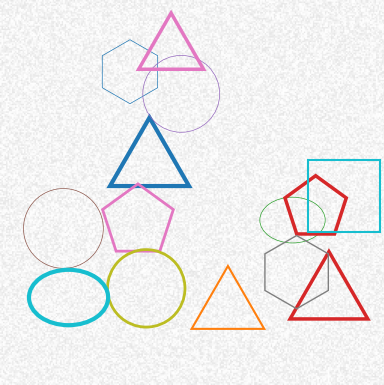[{"shape": "hexagon", "thickness": 0.5, "radius": 0.42, "center": [0.338, 0.814]}, {"shape": "triangle", "thickness": 3, "radius": 0.59, "center": [0.388, 0.576]}, {"shape": "triangle", "thickness": 1.5, "radius": 0.54, "center": [0.592, 0.2]}, {"shape": "oval", "thickness": 0.5, "radius": 0.42, "center": [0.76, 0.428]}, {"shape": "pentagon", "thickness": 2.5, "radius": 0.42, "center": [0.82, 0.46]}, {"shape": "triangle", "thickness": 2.5, "radius": 0.58, "center": [0.854, 0.23]}, {"shape": "circle", "thickness": 0.5, "radius": 0.5, "center": [0.471, 0.756]}, {"shape": "circle", "thickness": 0.5, "radius": 0.52, "center": [0.165, 0.407]}, {"shape": "triangle", "thickness": 2.5, "radius": 0.49, "center": [0.444, 0.869]}, {"shape": "pentagon", "thickness": 2, "radius": 0.48, "center": [0.358, 0.426]}, {"shape": "hexagon", "thickness": 1, "radius": 0.48, "center": [0.77, 0.293]}, {"shape": "circle", "thickness": 2, "radius": 0.5, "center": [0.38, 0.251]}, {"shape": "square", "thickness": 1.5, "radius": 0.47, "center": [0.894, 0.491]}, {"shape": "oval", "thickness": 3, "radius": 0.51, "center": [0.178, 0.227]}]